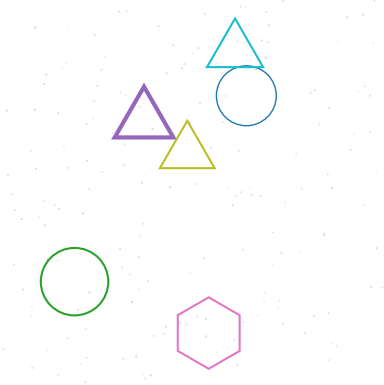[{"shape": "circle", "thickness": 1, "radius": 0.39, "center": [0.64, 0.751]}, {"shape": "circle", "thickness": 1.5, "radius": 0.44, "center": [0.194, 0.268]}, {"shape": "triangle", "thickness": 3, "radius": 0.44, "center": [0.374, 0.687]}, {"shape": "hexagon", "thickness": 1.5, "radius": 0.46, "center": [0.542, 0.135]}, {"shape": "triangle", "thickness": 1.5, "radius": 0.41, "center": [0.486, 0.604]}, {"shape": "triangle", "thickness": 1.5, "radius": 0.42, "center": [0.611, 0.868]}]